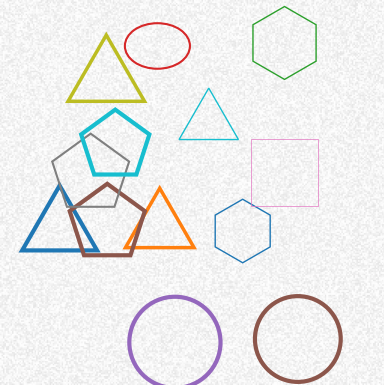[{"shape": "hexagon", "thickness": 1, "radius": 0.41, "center": [0.63, 0.4]}, {"shape": "triangle", "thickness": 3, "radius": 0.56, "center": [0.155, 0.406]}, {"shape": "triangle", "thickness": 2.5, "radius": 0.51, "center": [0.415, 0.408]}, {"shape": "hexagon", "thickness": 1, "radius": 0.47, "center": [0.739, 0.888]}, {"shape": "oval", "thickness": 1.5, "radius": 0.42, "center": [0.409, 0.881]}, {"shape": "circle", "thickness": 3, "radius": 0.59, "center": [0.454, 0.111]}, {"shape": "circle", "thickness": 3, "radius": 0.56, "center": [0.774, 0.119]}, {"shape": "pentagon", "thickness": 3, "radius": 0.51, "center": [0.279, 0.42]}, {"shape": "square", "thickness": 0.5, "radius": 0.43, "center": [0.739, 0.551]}, {"shape": "pentagon", "thickness": 1.5, "radius": 0.53, "center": [0.236, 0.548]}, {"shape": "triangle", "thickness": 2.5, "radius": 0.57, "center": [0.276, 0.794]}, {"shape": "triangle", "thickness": 1, "radius": 0.45, "center": [0.542, 0.682]}, {"shape": "pentagon", "thickness": 3, "radius": 0.47, "center": [0.299, 0.622]}]